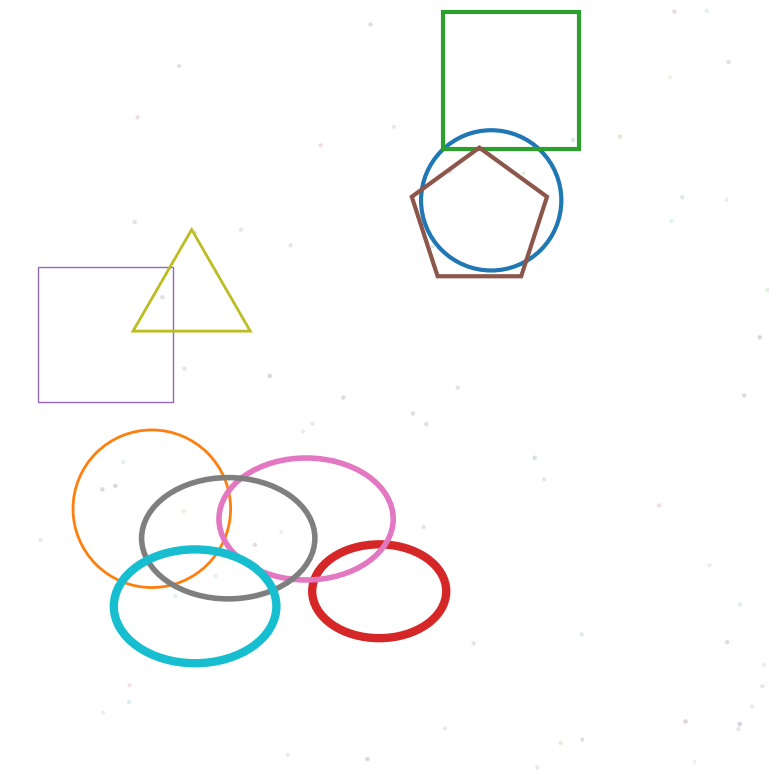[{"shape": "circle", "thickness": 1.5, "radius": 0.46, "center": [0.638, 0.74]}, {"shape": "circle", "thickness": 1, "radius": 0.51, "center": [0.197, 0.339]}, {"shape": "square", "thickness": 1.5, "radius": 0.44, "center": [0.664, 0.896]}, {"shape": "oval", "thickness": 3, "radius": 0.44, "center": [0.492, 0.232]}, {"shape": "square", "thickness": 0.5, "radius": 0.44, "center": [0.137, 0.565]}, {"shape": "pentagon", "thickness": 1.5, "radius": 0.46, "center": [0.623, 0.716]}, {"shape": "oval", "thickness": 2, "radius": 0.57, "center": [0.398, 0.326]}, {"shape": "oval", "thickness": 2, "radius": 0.56, "center": [0.296, 0.301]}, {"shape": "triangle", "thickness": 1, "radius": 0.44, "center": [0.249, 0.614]}, {"shape": "oval", "thickness": 3, "radius": 0.53, "center": [0.253, 0.213]}]